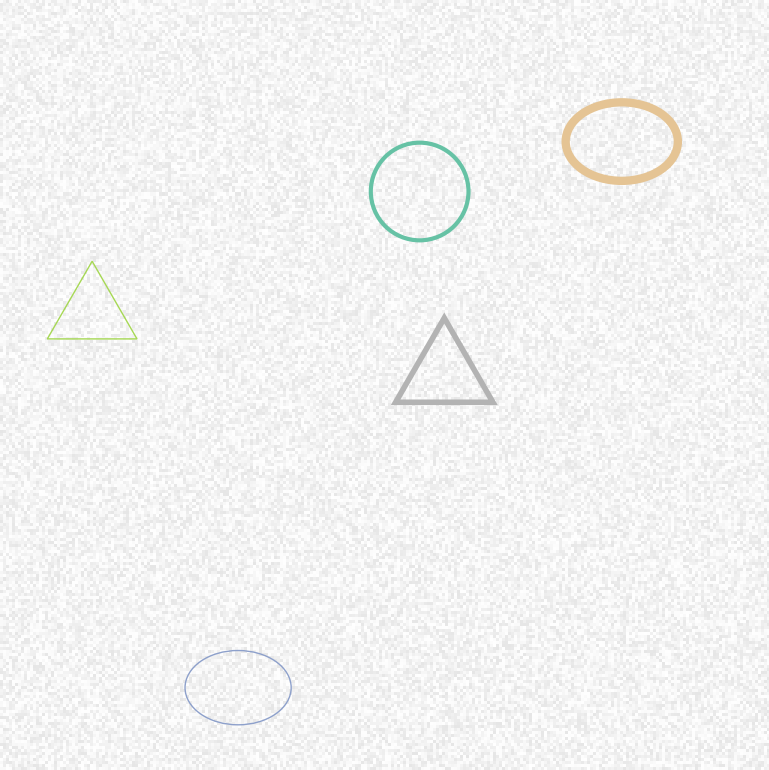[{"shape": "circle", "thickness": 1.5, "radius": 0.32, "center": [0.545, 0.751]}, {"shape": "oval", "thickness": 0.5, "radius": 0.34, "center": [0.309, 0.107]}, {"shape": "triangle", "thickness": 0.5, "radius": 0.34, "center": [0.12, 0.593]}, {"shape": "oval", "thickness": 3, "radius": 0.36, "center": [0.807, 0.816]}, {"shape": "triangle", "thickness": 2, "radius": 0.36, "center": [0.577, 0.514]}]